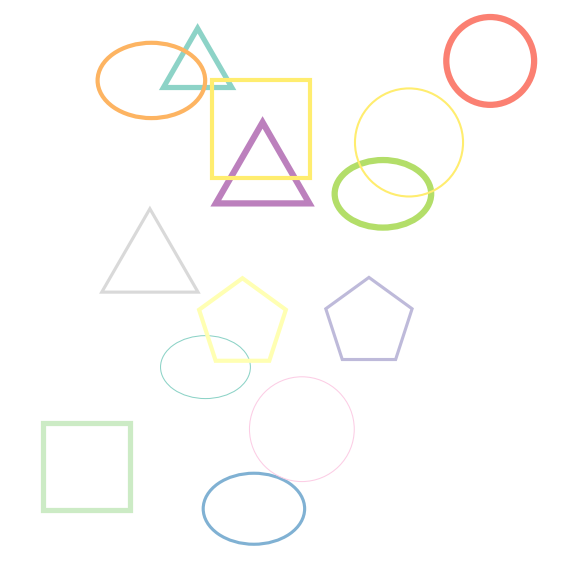[{"shape": "triangle", "thickness": 2.5, "radius": 0.34, "center": [0.342, 0.882]}, {"shape": "oval", "thickness": 0.5, "radius": 0.39, "center": [0.356, 0.363]}, {"shape": "pentagon", "thickness": 2, "radius": 0.4, "center": [0.42, 0.438]}, {"shape": "pentagon", "thickness": 1.5, "radius": 0.39, "center": [0.639, 0.44]}, {"shape": "circle", "thickness": 3, "radius": 0.38, "center": [0.849, 0.894]}, {"shape": "oval", "thickness": 1.5, "radius": 0.44, "center": [0.44, 0.118]}, {"shape": "oval", "thickness": 2, "radius": 0.47, "center": [0.262, 0.86]}, {"shape": "oval", "thickness": 3, "radius": 0.42, "center": [0.663, 0.664]}, {"shape": "circle", "thickness": 0.5, "radius": 0.45, "center": [0.523, 0.256]}, {"shape": "triangle", "thickness": 1.5, "radius": 0.48, "center": [0.26, 0.541]}, {"shape": "triangle", "thickness": 3, "radius": 0.47, "center": [0.455, 0.694]}, {"shape": "square", "thickness": 2.5, "radius": 0.38, "center": [0.149, 0.191]}, {"shape": "circle", "thickness": 1, "radius": 0.47, "center": [0.708, 0.752]}, {"shape": "square", "thickness": 2, "radius": 0.43, "center": [0.452, 0.775]}]